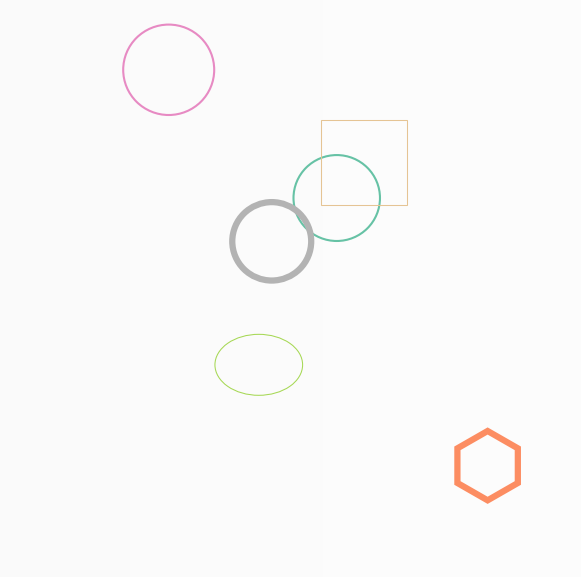[{"shape": "circle", "thickness": 1, "radius": 0.37, "center": [0.579, 0.656]}, {"shape": "hexagon", "thickness": 3, "radius": 0.3, "center": [0.839, 0.193]}, {"shape": "circle", "thickness": 1, "radius": 0.39, "center": [0.29, 0.878]}, {"shape": "oval", "thickness": 0.5, "radius": 0.38, "center": [0.445, 0.367]}, {"shape": "square", "thickness": 0.5, "radius": 0.37, "center": [0.627, 0.718]}, {"shape": "circle", "thickness": 3, "radius": 0.34, "center": [0.468, 0.581]}]